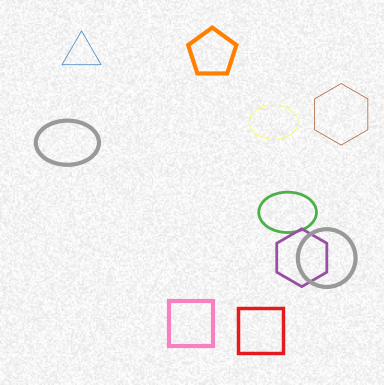[{"shape": "square", "thickness": 2.5, "radius": 0.29, "center": [0.677, 0.142]}, {"shape": "triangle", "thickness": 0.5, "radius": 0.29, "center": [0.212, 0.861]}, {"shape": "oval", "thickness": 2, "radius": 0.37, "center": [0.747, 0.449]}, {"shape": "hexagon", "thickness": 2, "radius": 0.38, "center": [0.784, 0.331]}, {"shape": "pentagon", "thickness": 3, "radius": 0.33, "center": [0.551, 0.863]}, {"shape": "oval", "thickness": 0.5, "radius": 0.32, "center": [0.711, 0.682]}, {"shape": "hexagon", "thickness": 0.5, "radius": 0.4, "center": [0.886, 0.703]}, {"shape": "square", "thickness": 3, "radius": 0.29, "center": [0.496, 0.16]}, {"shape": "oval", "thickness": 3, "radius": 0.41, "center": [0.175, 0.629]}, {"shape": "circle", "thickness": 3, "radius": 0.38, "center": [0.849, 0.33]}]